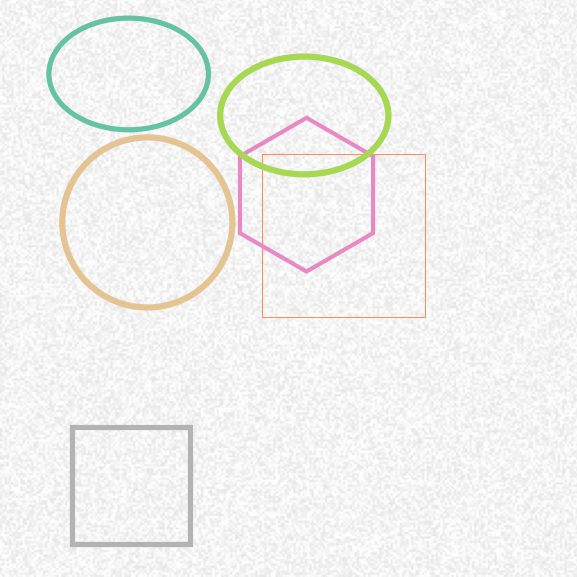[{"shape": "oval", "thickness": 2.5, "radius": 0.69, "center": [0.223, 0.871]}, {"shape": "square", "thickness": 0.5, "radius": 0.71, "center": [0.595, 0.592]}, {"shape": "hexagon", "thickness": 2, "radius": 0.67, "center": [0.531, 0.662]}, {"shape": "oval", "thickness": 3, "radius": 0.73, "center": [0.527, 0.799]}, {"shape": "circle", "thickness": 3, "radius": 0.74, "center": [0.255, 0.614]}, {"shape": "square", "thickness": 2.5, "radius": 0.51, "center": [0.227, 0.158]}]